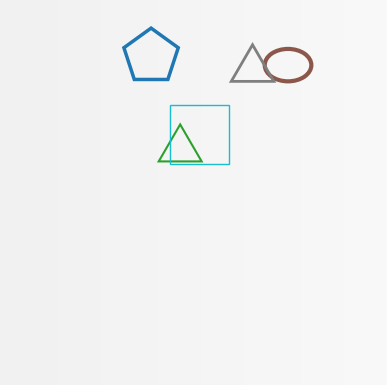[{"shape": "pentagon", "thickness": 2.5, "radius": 0.37, "center": [0.39, 0.853]}, {"shape": "triangle", "thickness": 1.5, "radius": 0.32, "center": [0.465, 0.613]}, {"shape": "oval", "thickness": 3, "radius": 0.3, "center": [0.743, 0.831]}, {"shape": "triangle", "thickness": 2, "radius": 0.32, "center": [0.652, 0.82]}, {"shape": "square", "thickness": 1, "radius": 0.38, "center": [0.516, 0.651]}]